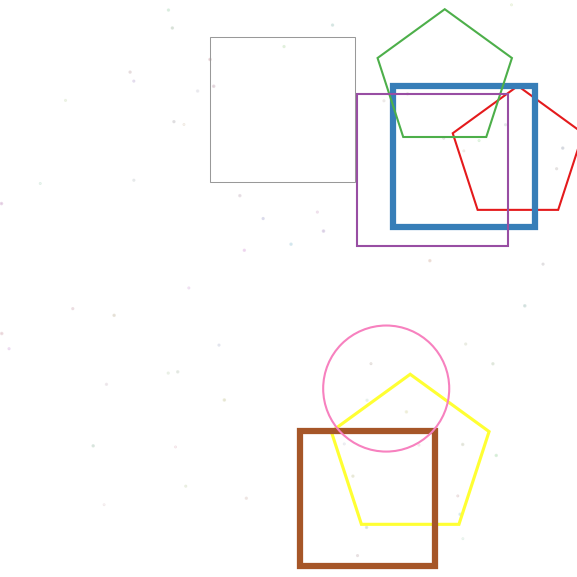[{"shape": "pentagon", "thickness": 1, "radius": 0.59, "center": [0.897, 0.732]}, {"shape": "square", "thickness": 3, "radius": 0.61, "center": [0.804, 0.728]}, {"shape": "pentagon", "thickness": 1, "radius": 0.61, "center": [0.77, 0.861]}, {"shape": "square", "thickness": 1, "radius": 0.65, "center": [0.75, 0.705]}, {"shape": "pentagon", "thickness": 1.5, "radius": 0.72, "center": [0.71, 0.207]}, {"shape": "square", "thickness": 3, "radius": 0.58, "center": [0.636, 0.136]}, {"shape": "circle", "thickness": 1, "radius": 0.55, "center": [0.669, 0.326]}, {"shape": "square", "thickness": 0.5, "radius": 0.63, "center": [0.489, 0.81]}]